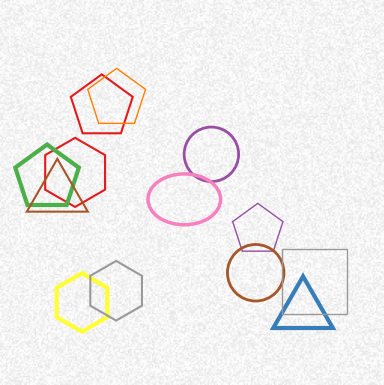[{"shape": "pentagon", "thickness": 1.5, "radius": 0.42, "center": [0.264, 0.722]}, {"shape": "hexagon", "thickness": 1.5, "radius": 0.45, "center": [0.195, 0.552]}, {"shape": "triangle", "thickness": 3, "radius": 0.45, "center": [0.787, 0.193]}, {"shape": "pentagon", "thickness": 3, "radius": 0.43, "center": [0.122, 0.538]}, {"shape": "pentagon", "thickness": 1, "radius": 0.34, "center": [0.67, 0.403]}, {"shape": "circle", "thickness": 2, "radius": 0.35, "center": [0.549, 0.599]}, {"shape": "pentagon", "thickness": 1, "radius": 0.39, "center": [0.303, 0.743]}, {"shape": "hexagon", "thickness": 3, "radius": 0.38, "center": [0.213, 0.215]}, {"shape": "triangle", "thickness": 1.5, "radius": 0.46, "center": [0.149, 0.496]}, {"shape": "circle", "thickness": 2, "radius": 0.37, "center": [0.664, 0.292]}, {"shape": "oval", "thickness": 2.5, "radius": 0.47, "center": [0.479, 0.482]}, {"shape": "square", "thickness": 1, "radius": 0.42, "center": [0.818, 0.269]}, {"shape": "hexagon", "thickness": 1.5, "radius": 0.39, "center": [0.302, 0.245]}]